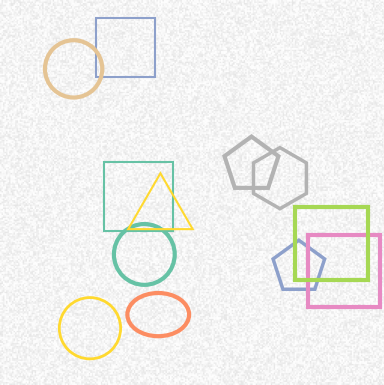[{"shape": "square", "thickness": 1.5, "radius": 0.45, "center": [0.359, 0.489]}, {"shape": "circle", "thickness": 3, "radius": 0.39, "center": [0.375, 0.339]}, {"shape": "oval", "thickness": 3, "radius": 0.4, "center": [0.411, 0.183]}, {"shape": "pentagon", "thickness": 2.5, "radius": 0.35, "center": [0.776, 0.306]}, {"shape": "square", "thickness": 1.5, "radius": 0.39, "center": [0.326, 0.876]}, {"shape": "square", "thickness": 3, "radius": 0.47, "center": [0.893, 0.297]}, {"shape": "square", "thickness": 3, "radius": 0.48, "center": [0.861, 0.367]}, {"shape": "triangle", "thickness": 1.5, "radius": 0.48, "center": [0.417, 0.453]}, {"shape": "circle", "thickness": 2, "radius": 0.4, "center": [0.234, 0.147]}, {"shape": "circle", "thickness": 3, "radius": 0.37, "center": [0.191, 0.821]}, {"shape": "hexagon", "thickness": 2.5, "radius": 0.4, "center": [0.727, 0.537]}, {"shape": "pentagon", "thickness": 3, "radius": 0.37, "center": [0.653, 0.572]}]